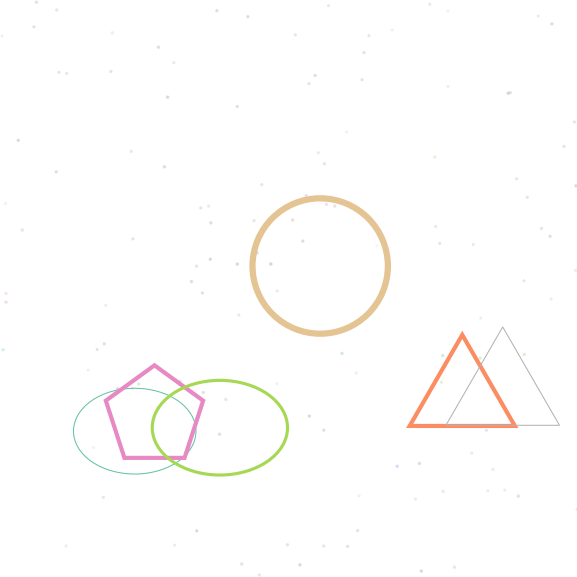[{"shape": "oval", "thickness": 0.5, "radius": 0.53, "center": [0.233, 0.253]}, {"shape": "triangle", "thickness": 2, "radius": 0.53, "center": [0.8, 0.314]}, {"shape": "pentagon", "thickness": 2, "radius": 0.44, "center": [0.268, 0.278]}, {"shape": "oval", "thickness": 1.5, "radius": 0.59, "center": [0.381, 0.259]}, {"shape": "circle", "thickness": 3, "radius": 0.59, "center": [0.554, 0.539]}, {"shape": "triangle", "thickness": 0.5, "radius": 0.57, "center": [0.87, 0.319]}]